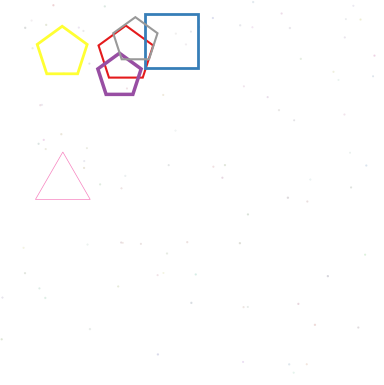[{"shape": "pentagon", "thickness": 1.5, "radius": 0.37, "center": [0.327, 0.859]}, {"shape": "square", "thickness": 2, "radius": 0.35, "center": [0.446, 0.894]}, {"shape": "pentagon", "thickness": 2.5, "radius": 0.3, "center": [0.31, 0.803]}, {"shape": "pentagon", "thickness": 2, "radius": 0.34, "center": [0.162, 0.864]}, {"shape": "triangle", "thickness": 0.5, "radius": 0.41, "center": [0.163, 0.523]}, {"shape": "pentagon", "thickness": 1.5, "radius": 0.3, "center": [0.352, 0.895]}]